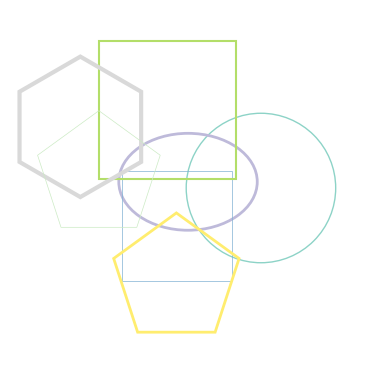[{"shape": "circle", "thickness": 1, "radius": 0.97, "center": [0.678, 0.512]}, {"shape": "oval", "thickness": 2, "radius": 0.9, "center": [0.488, 0.528]}, {"shape": "square", "thickness": 0.5, "radius": 0.71, "center": [0.46, 0.412]}, {"shape": "square", "thickness": 1.5, "radius": 0.89, "center": [0.435, 0.715]}, {"shape": "hexagon", "thickness": 3, "radius": 0.91, "center": [0.209, 0.671]}, {"shape": "pentagon", "thickness": 0.5, "radius": 0.84, "center": [0.257, 0.545]}, {"shape": "pentagon", "thickness": 2, "radius": 0.86, "center": [0.458, 0.276]}]